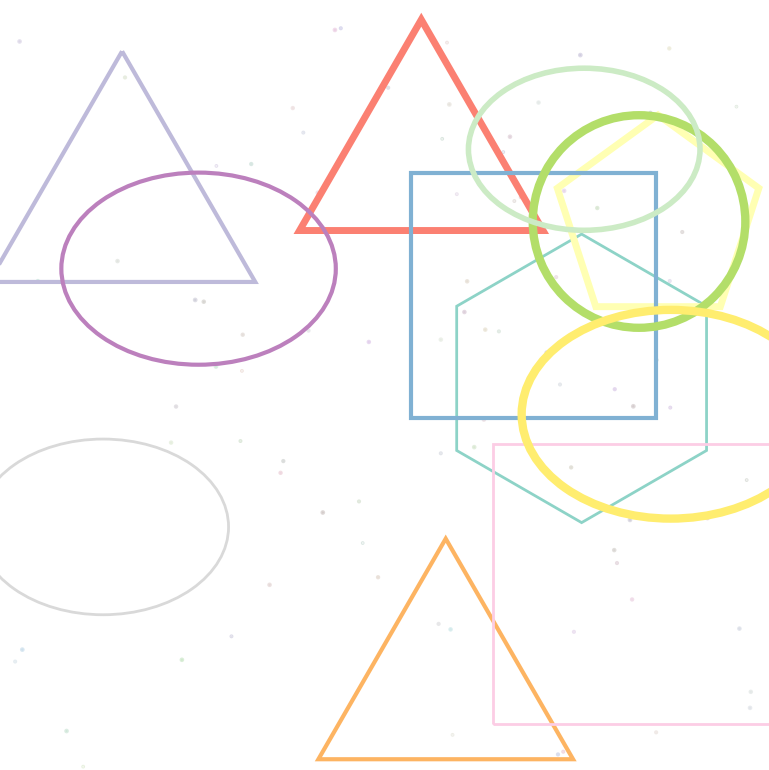[{"shape": "hexagon", "thickness": 1, "radius": 0.94, "center": [0.755, 0.509]}, {"shape": "pentagon", "thickness": 2.5, "radius": 0.69, "center": [0.855, 0.713]}, {"shape": "triangle", "thickness": 1.5, "radius": 1.0, "center": [0.159, 0.734]}, {"shape": "triangle", "thickness": 2.5, "radius": 0.91, "center": [0.547, 0.792]}, {"shape": "square", "thickness": 1.5, "radius": 0.79, "center": [0.693, 0.617]}, {"shape": "triangle", "thickness": 1.5, "radius": 0.95, "center": [0.579, 0.109]}, {"shape": "circle", "thickness": 3, "radius": 0.69, "center": [0.83, 0.712]}, {"shape": "square", "thickness": 1, "radius": 0.91, "center": [0.822, 0.241]}, {"shape": "oval", "thickness": 1, "radius": 0.81, "center": [0.134, 0.316]}, {"shape": "oval", "thickness": 1.5, "radius": 0.89, "center": [0.258, 0.651]}, {"shape": "oval", "thickness": 2, "radius": 0.75, "center": [0.759, 0.806]}, {"shape": "oval", "thickness": 3, "radius": 0.97, "center": [0.871, 0.462]}]